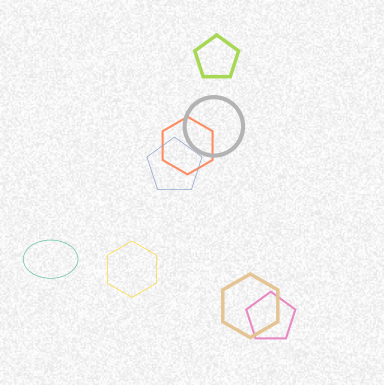[{"shape": "oval", "thickness": 0.5, "radius": 0.36, "center": [0.131, 0.327]}, {"shape": "hexagon", "thickness": 1.5, "radius": 0.37, "center": [0.487, 0.622]}, {"shape": "pentagon", "thickness": 0.5, "radius": 0.38, "center": [0.453, 0.569]}, {"shape": "pentagon", "thickness": 1.5, "radius": 0.34, "center": [0.703, 0.175]}, {"shape": "pentagon", "thickness": 2.5, "radius": 0.3, "center": [0.563, 0.849]}, {"shape": "hexagon", "thickness": 0.5, "radius": 0.37, "center": [0.343, 0.301]}, {"shape": "hexagon", "thickness": 2.5, "radius": 0.41, "center": [0.65, 0.206]}, {"shape": "circle", "thickness": 3, "radius": 0.38, "center": [0.555, 0.672]}]